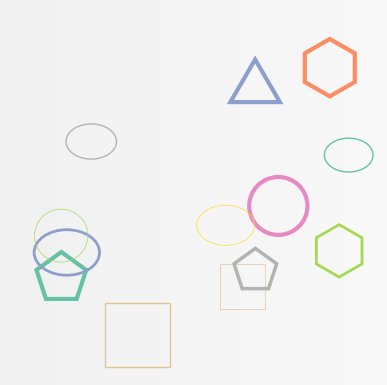[{"shape": "pentagon", "thickness": 3, "radius": 0.34, "center": [0.158, 0.278]}, {"shape": "oval", "thickness": 1, "radius": 0.31, "center": [0.9, 0.597]}, {"shape": "hexagon", "thickness": 3, "radius": 0.37, "center": [0.851, 0.824]}, {"shape": "oval", "thickness": 2, "radius": 0.42, "center": [0.172, 0.344]}, {"shape": "triangle", "thickness": 3, "radius": 0.37, "center": [0.658, 0.772]}, {"shape": "circle", "thickness": 3, "radius": 0.38, "center": [0.718, 0.465]}, {"shape": "hexagon", "thickness": 2, "radius": 0.34, "center": [0.875, 0.349]}, {"shape": "circle", "thickness": 0.5, "radius": 0.34, "center": [0.158, 0.388]}, {"shape": "oval", "thickness": 0.5, "radius": 0.37, "center": [0.582, 0.415]}, {"shape": "square", "thickness": 1, "radius": 0.42, "center": [0.356, 0.13]}, {"shape": "square", "thickness": 0.5, "radius": 0.29, "center": [0.626, 0.256]}, {"shape": "pentagon", "thickness": 2.5, "radius": 0.29, "center": [0.659, 0.297]}, {"shape": "oval", "thickness": 1, "radius": 0.33, "center": [0.235, 0.632]}]